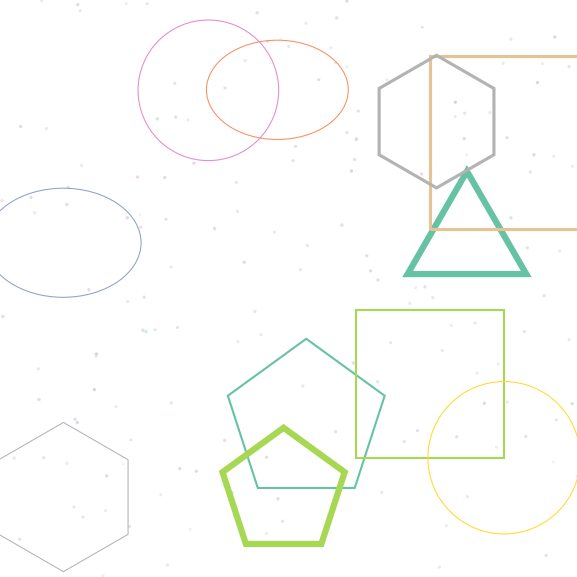[{"shape": "triangle", "thickness": 3, "radius": 0.59, "center": [0.809, 0.584]}, {"shape": "pentagon", "thickness": 1, "radius": 0.71, "center": [0.53, 0.27]}, {"shape": "oval", "thickness": 0.5, "radius": 0.61, "center": [0.48, 0.844]}, {"shape": "oval", "thickness": 0.5, "radius": 0.67, "center": [0.109, 0.579]}, {"shape": "circle", "thickness": 0.5, "radius": 0.61, "center": [0.361, 0.843]}, {"shape": "square", "thickness": 1, "radius": 0.64, "center": [0.744, 0.334]}, {"shape": "pentagon", "thickness": 3, "radius": 0.56, "center": [0.491, 0.147]}, {"shape": "circle", "thickness": 0.5, "radius": 0.66, "center": [0.873, 0.207]}, {"shape": "square", "thickness": 1.5, "radius": 0.75, "center": [0.894, 0.752]}, {"shape": "hexagon", "thickness": 1.5, "radius": 0.57, "center": [0.756, 0.789]}, {"shape": "hexagon", "thickness": 0.5, "radius": 0.65, "center": [0.11, 0.138]}]